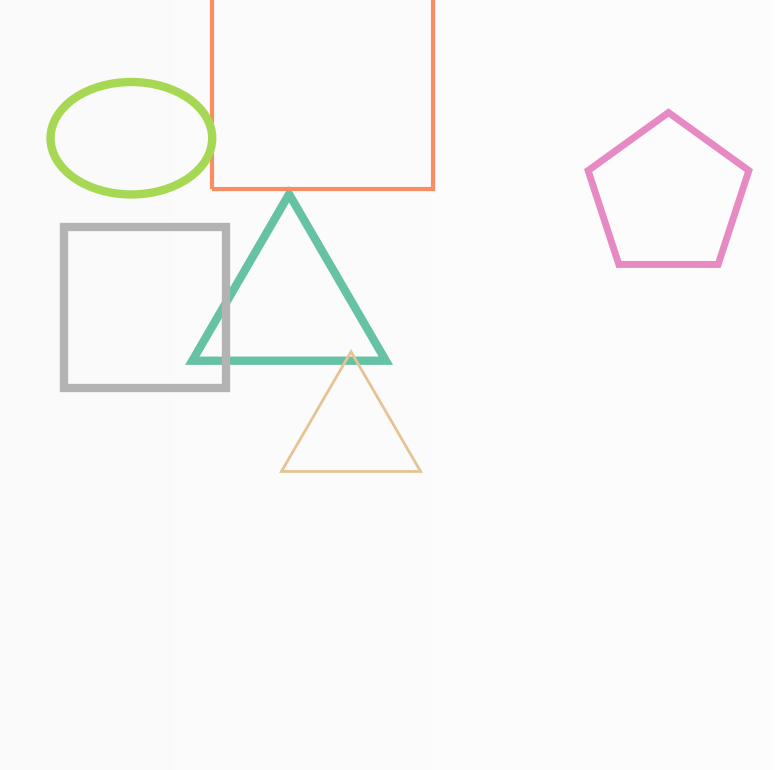[{"shape": "triangle", "thickness": 3, "radius": 0.72, "center": [0.373, 0.604]}, {"shape": "square", "thickness": 1.5, "radius": 0.71, "center": [0.417, 0.897]}, {"shape": "pentagon", "thickness": 2.5, "radius": 0.55, "center": [0.863, 0.745]}, {"shape": "oval", "thickness": 3, "radius": 0.52, "center": [0.17, 0.82]}, {"shape": "triangle", "thickness": 1, "radius": 0.52, "center": [0.453, 0.44]}, {"shape": "square", "thickness": 3, "radius": 0.52, "center": [0.187, 0.601]}]